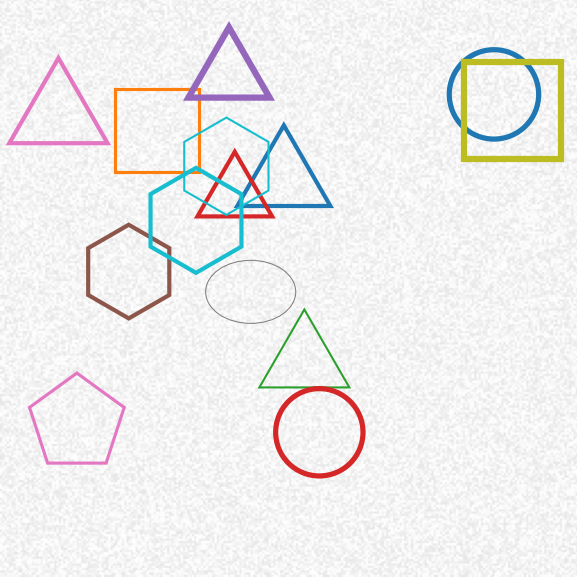[{"shape": "circle", "thickness": 2.5, "radius": 0.39, "center": [0.855, 0.836]}, {"shape": "triangle", "thickness": 2, "radius": 0.47, "center": [0.491, 0.689]}, {"shape": "square", "thickness": 1.5, "radius": 0.36, "center": [0.272, 0.773]}, {"shape": "triangle", "thickness": 1, "radius": 0.45, "center": [0.527, 0.373]}, {"shape": "circle", "thickness": 2.5, "radius": 0.38, "center": [0.553, 0.251]}, {"shape": "triangle", "thickness": 2, "radius": 0.37, "center": [0.407, 0.662]}, {"shape": "triangle", "thickness": 3, "radius": 0.41, "center": [0.397, 0.871]}, {"shape": "hexagon", "thickness": 2, "radius": 0.41, "center": [0.223, 0.529]}, {"shape": "pentagon", "thickness": 1.5, "radius": 0.43, "center": [0.133, 0.267]}, {"shape": "triangle", "thickness": 2, "radius": 0.49, "center": [0.101, 0.8]}, {"shape": "oval", "thickness": 0.5, "radius": 0.39, "center": [0.434, 0.494]}, {"shape": "square", "thickness": 3, "radius": 0.42, "center": [0.887, 0.808]}, {"shape": "hexagon", "thickness": 2, "radius": 0.45, "center": [0.339, 0.618]}, {"shape": "hexagon", "thickness": 1, "radius": 0.42, "center": [0.392, 0.711]}]